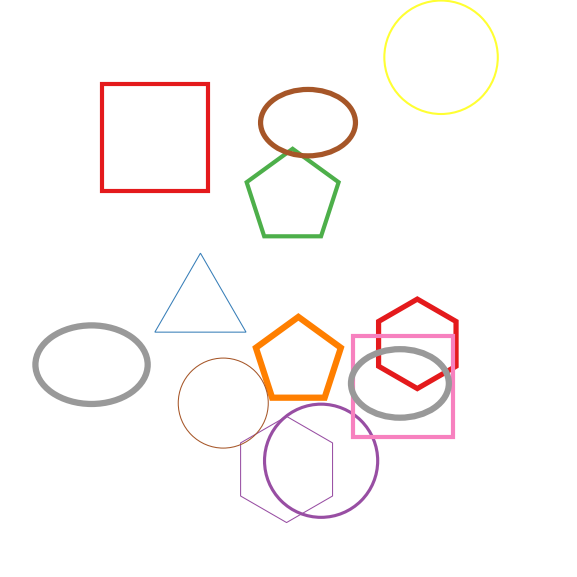[{"shape": "square", "thickness": 2, "radius": 0.46, "center": [0.268, 0.761]}, {"shape": "hexagon", "thickness": 2.5, "radius": 0.39, "center": [0.723, 0.404]}, {"shape": "triangle", "thickness": 0.5, "radius": 0.46, "center": [0.347, 0.47]}, {"shape": "pentagon", "thickness": 2, "radius": 0.42, "center": [0.507, 0.658]}, {"shape": "circle", "thickness": 1.5, "radius": 0.49, "center": [0.556, 0.201]}, {"shape": "hexagon", "thickness": 0.5, "radius": 0.46, "center": [0.496, 0.186]}, {"shape": "pentagon", "thickness": 3, "radius": 0.39, "center": [0.517, 0.373]}, {"shape": "circle", "thickness": 1, "radius": 0.49, "center": [0.764, 0.9]}, {"shape": "oval", "thickness": 2.5, "radius": 0.41, "center": [0.533, 0.787]}, {"shape": "circle", "thickness": 0.5, "radius": 0.39, "center": [0.387, 0.301]}, {"shape": "square", "thickness": 2, "radius": 0.43, "center": [0.697, 0.33]}, {"shape": "oval", "thickness": 3, "radius": 0.42, "center": [0.693, 0.335]}, {"shape": "oval", "thickness": 3, "radius": 0.49, "center": [0.159, 0.368]}]